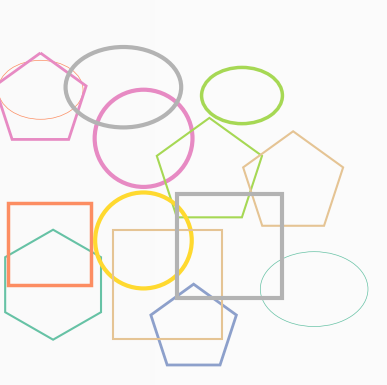[{"shape": "oval", "thickness": 0.5, "radius": 0.69, "center": [0.811, 0.249]}, {"shape": "hexagon", "thickness": 1.5, "radius": 0.71, "center": [0.137, 0.261]}, {"shape": "square", "thickness": 2.5, "radius": 0.53, "center": [0.128, 0.366]}, {"shape": "oval", "thickness": 0.5, "radius": 0.55, "center": [0.105, 0.767]}, {"shape": "pentagon", "thickness": 2, "radius": 0.58, "center": [0.5, 0.146]}, {"shape": "pentagon", "thickness": 2, "radius": 0.62, "center": [0.104, 0.738]}, {"shape": "circle", "thickness": 3, "radius": 0.63, "center": [0.371, 0.641]}, {"shape": "pentagon", "thickness": 1.5, "radius": 0.71, "center": [0.54, 0.551]}, {"shape": "oval", "thickness": 2.5, "radius": 0.52, "center": [0.625, 0.752]}, {"shape": "circle", "thickness": 3, "radius": 0.62, "center": [0.37, 0.375]}, {"shape": "square", "thickness": 1.5, "radius": 0.71, "center": [0.431, 0.261]}, {"shape": "pentagon", "thickness": 1.5, "radius": 0.68, "center": [0.756, 0.523]}, {"shape": "square", "thickness": 3, "radius": 0.67, "center": [0.592, 0.36]}, {"shape": "oval", "thickness": 3, "radius": 0.75, "center": [0.318, 0.773]}]